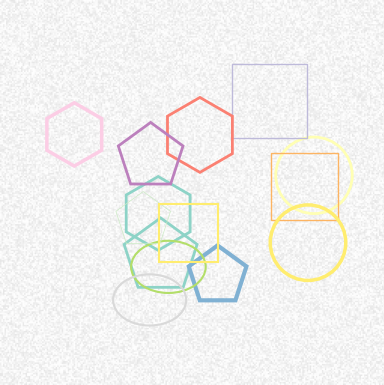[{"shape": "pentagon", "thickness": 2, "radius": 0.5, "center": [0.417, 0.334]}, {"shape": "hexagon", "thickness": 2, "radius": 0.48, "center": [0.411, 0.446]}, {"shape": "circle", "thickness": 2, "radius": 0.5, "center": [0.816, 0.545]}, {"shape": "square", "thickness": 1, "radius": 0.49, "center": [0.699, 0.738]}, {"shape": "hexagon", "thickness": 2, "radius": 0.49, "center": [0.519, 0.65]}, {"shape": "pentagon", "thickness": 3, "radius": 0.39, "center": [0.565, 0.284]}, {"shape": "square", "thickness": 1, "radius": 0.43, "center": [0.79, 0.516]}, {"shape": "oval", "thickness": 1.5, "radius": 0.48, "center": [0.437, 0.307]}, {"shape": "hexagon", "thickness": 2.5, "radius": 0.41, "center": [0.193, 0.651]}, {"shape": "oval", "thickness": 1.5, "radius": 0.47, "center": [0.389, 0.221]}, {"shape": "pentagon", "thickness": 2, "radius": 0.44, "center": [0.391, 0.594]}, {"shape": "pentagon", "thickness": 0.5, "radius": 0.37, "center": [0.372, 0.428]}, {"shape": "circle", "thickness": 2.5, "radius": 0.49, "center": [0.8, 0.37]}, {"shape": "square", "thickness": 1.5, "radius": 0.38, "center": [0.49, 0.395]}]